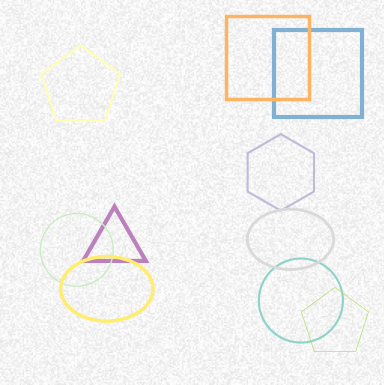[{"shape": "circle", "thickness": 1.5, "radius": 0.55, "center": [0.781, 0.219]}, {"shape": "pentagon", "thickness": 1.5, "radius": 0.54, "center": [0.21, 0.774]}, {"shape": "hexagon", "thickness": 1.5, "radius": 0.5, "center": [0.729, 0.552]}, {"shape": "square", "thickness": 3, "radius": 0.57, "center": [0.826, 0.809]}, {"shape": "square", "thickness": 2.5, "radius": 0.54, "center": [0.695, 0.85]}, {"shape": "pentagon", "thickness": 0.5, "radius": 0.46, "center": [0.87, 0.162]}, {"shape": "oval", "thickness": 2, "radius": 0.56, "center": [0.754, 0.378]}, {"shape": "triangle", "thickness": 3, "radius": 0.47, "center": [0.297, 0.369]}, {"shape": "circle", "thickness": 1, "radius": 0.47, "center": [0.199, 0.351]}, {"shape": "oval", "thickness": 2.5, "radius": 0.6, "center": [0.278, 0.25]}]